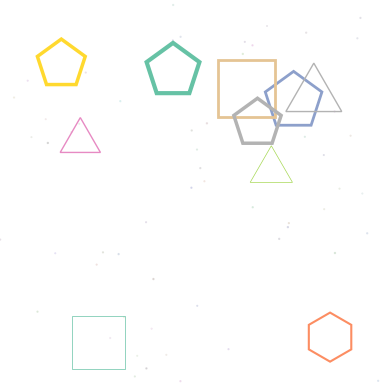[{"shape": "square", "thickness": 0.5, "radius": 0.34, "center": [0.255, 0.112]}, {"shape": "pentagon", "thickness": 3, "radius": 0.36, "center": [0.449, 0.816]}, {"shape": "hexagon", "thickness": 1.5, "radius": 0.32, "center": [0.857, 0.124]}, {"shape": "pentagon", "thickness": 2, "radius": 0.39, "center": [0.763, 0.737]}, {"shape": "triangle", "thickness": 1, "radius": 0.3, "center": [0.209, 0.634]}, {"shape": "triangle", "thickness": 0.5, "radius": 0.32, "center": [0.705, 0.558]}, {"shape": "pentagon", "thickness": 2.5, "radius": 0.33, "center": [0.159, 0.833]}, {"shape": "square", "thickness": 2, "radius": 0.37, "center": [0.64, 0.77]}, {"shape": "pentagon", "thickness": 2.5, "radius": 0.32, "center": [0.669, 0.68]}, {"shape": "triangle", "thickness": 1, "radius": 0.42, "center": [0.815, 0.752]}]